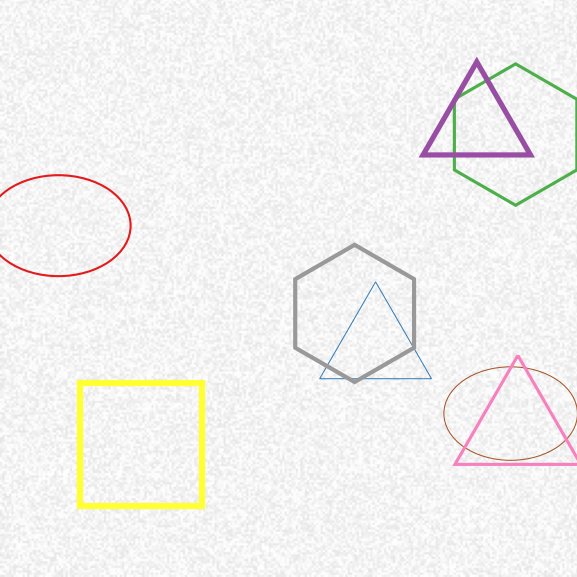[{"shape": "oval", "thickness": 1, "radius": 0.62, "center": [0.101, 0.608]}, {"shape": "triangle", "thickness": 0.5, "radius": 0.56, "center": [0.65, 0.399]}, {"shape": "hexagon", "thickness": 1.5, "radius": 0.61, "center": [0.893, 0.766]}, {"shape": "triangle", "thickness": 2.5, "radius": 0.54, "center": [0.826, 0.785]}, {"shape": "square", "thickness": 3, "radius": 0.53, "center": [0.245, 0.23]}, {"shape": "oval", "thickness": 0.5, "radius": 0.58, "center": [0.884, 0.283]}, {"shape": "triangle", "thickness": 1.5, "radius": 0.63, "center": [0.897, 0.258]}, {"shape": "hexagon", "thickness": 2, "radius": 0.59, "center": [0.614, 0.456]}]